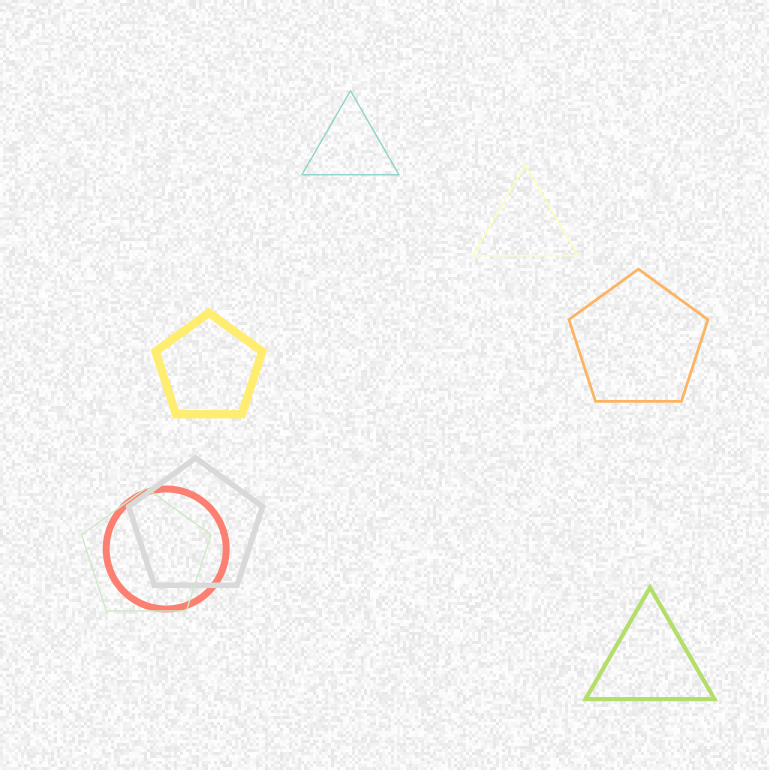[{"shape": "triangle", "thickness": 0.5, "radius": 0.36, "center": [0.455, 0.809]}, {"shape": "triangle", "thickness": 0.5, "radius": 0.39, "center": [0.682, 0.707]}, {"shape": "circle", "thickness": 2.5, "radius": 0.39, "center": [0.216, 0.287]}, {"shape": "pentagon", "thickness": 1, "radius": 0.47, "center": [0.829, 0.556]}, {"shape": "triangle", "thickness": 1.5, "radius": 0.48, "center": [0.844, 0.14]}, {"shape": "pentagon", "thickness": 2, "radius": 0.46, "center": [0.254, 0.314]}, {"shape": "pentagon", "thickness": 0.5, "radius": 0.44, "center": [0.19, 0.278]}, {"shape": "pentagon", "thickness": 3, "radius": 0.36, "center": [0.271, 0.521]}]